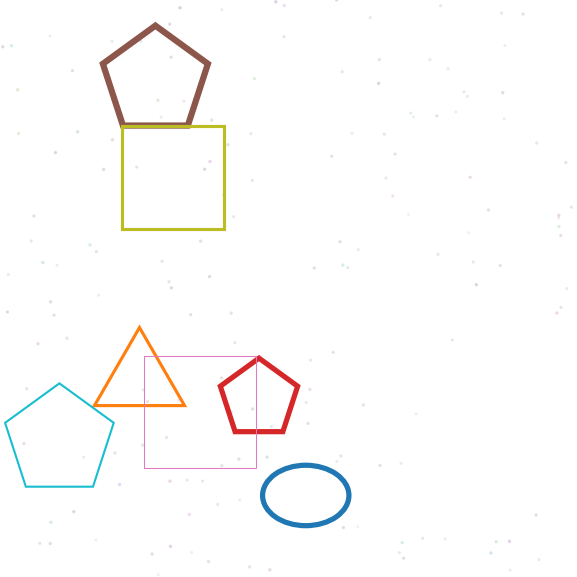[{"shape": "oval", "thickness": 2.5, "radius": 0.37, "center": [0.529, 0.141]}, {"shape": "triangle", "thickness": 1.5, "radius": 0.45, "center": [0.242, 0.342]}, {"shape": "pentagon", "thickness": 2.5, "radius": 0.35, "center": [0.448, 0.309]}, {"shape": "pentagon", "thickness": 3, "radius": 0.48, "center": [0.269, 0.859]}, {"shape": "square", "thickness": 0.5, "radius": 0.49, "center": [0.347, 0.285]}, {"shape": "square", "thickness": 1.5, "radius": 0.44, "center": [0.299, 0.692]}, {"shape": "pentagon", "thickness": 1, "radius": 0.49, "center": [0.103, 0.236]}]